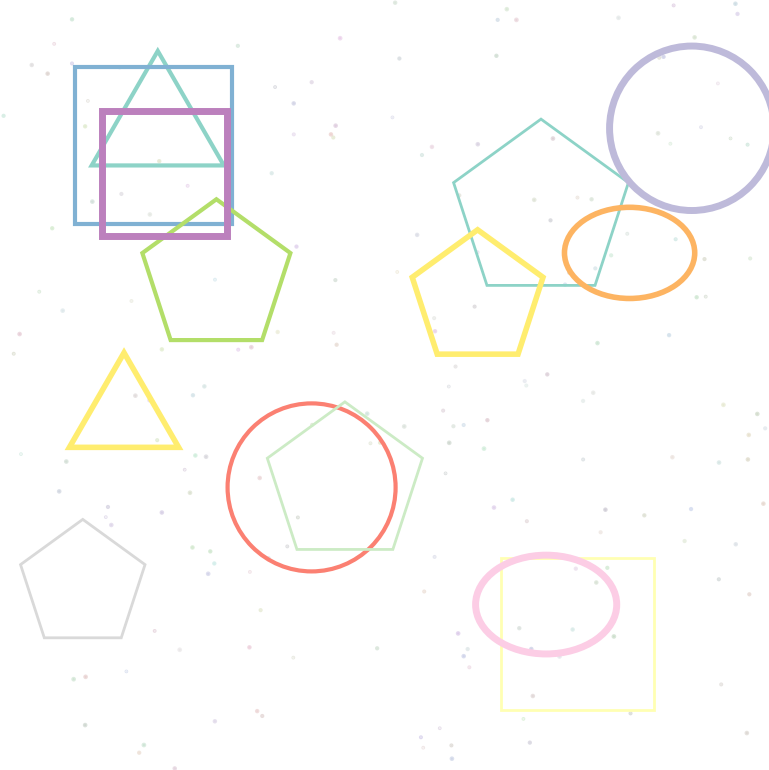[{"shape": "pentagon", "thickness": 1, "radius": 0.6, "center": [0.703, 0.726]}, {"shape": "triangle", "thickness": 1.5, "radius": 0.5, "center": [0.205, 0.835]}, {"shape": "square", "thickness": 1, "radius": 0.5, "center": [0.75, 0.177]}, {"shape": "circle", "thickness": 2.5, "radius": 0.53, "center": [0.898, 0.833]}, {"shape": "circle", "thickness": 1.5, "radius": 0.55, "center": [0.405, 0.367]}, {"shape": "square", "thickness": 1.5, "radius": 0.51, "center": [0.199, 0.811]}, {"shape": "oval", "thickness": 2, "radius": 0.42, "center": [0.818, 0.672]}, {"shape": "pentagon", "thickness": 1.5, "radius": 0.51, "center": [0.281, 0.64]}, {"shape": "oval", "thickness": 2.5, "radius": 0.46, "center": [0.709, 0.215]}, {"shape": "pentagon", "thickness": 1, "radius": 0.43, "center": [0.107, 0.24]}, {"shape": "square", "thickness": 2.5, "radius": 0.4, "center": [0.214, 0.775]}, {"shape": "pentagon", "thickness": 1, "radius": 0.53, "center": [0.448, 0.372]}, {"shape": "pentagon", "thickness": 2, "radius": 0.45, "center": [0.62, 0.612]}, {"shape": "triangle", "thickness": 2, "radius": 0.41, "center": [0.161, 0.46]}]